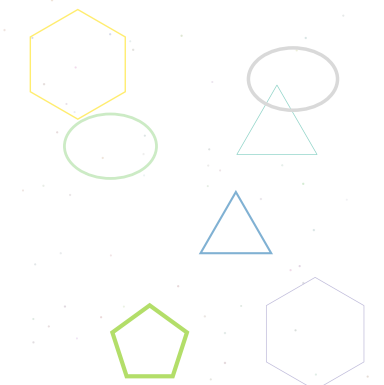[{"shape": "triangle", "thickness": 0.5, "radius": 0.6, "center": [0.719, 0.659]}, {"shape": "hexagon", "thickness": 0.5, "radius": 0.73, "center": [0.819, 0.133]}, {"shape": "triangle", "thickness": 1.5, "radius": 0.53, "center": [0.613, 0.395]}, {"shape": "pentagon", "thickness": 3, "radius": 0.51, "center": [0.389, 0.105]}, {"shape": "oval", "thickness": 2.5, "radius": 0.58, "center": [0.761, 0.795]}, {"shape": "oval", "thickness": 2, "radius": 0.6, "center": [0.287, 0.62]}, {"shape": "hexagon", "thickness": 1, "radius": 0.71, "center": [0.202, 0.833]}]